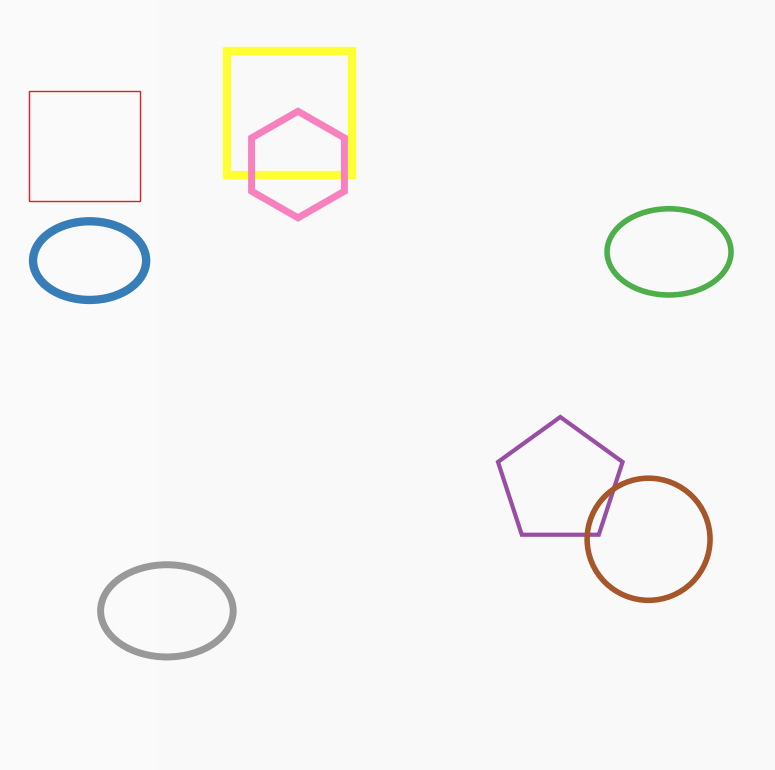[{"shape": "square", "thickness": 0.5, "radius": 0.36, "center": [0.109, 0.81]}, {"shape": "oval", "thickness": 3, "radius": 0.36, "center": [0.116, 0.662]}, {"shape": "oval", "thickness": 2, "radius": 0.4, "center": [0.863, 0.673]}, {"shape": "pentagon", "thickness": 1.5, "radius": 0.42, "center": [0.723, 0.374]}, {"shape": "square", "thickness": 3, "radius": 0.4, "center": [0.373, 0.854]}, {"shape": "circle", "thickness": 2, "radius": 0.4, "center": [0.837, 0.3]}, {"shape": "hexagon", "thickness": 2.5, "radius": 0.35, "center": [0.385, 0.786]}, {"shape": "oval", "thickness": 2.5, "radius": 0.43, "center": [0.215, 0.207]}]